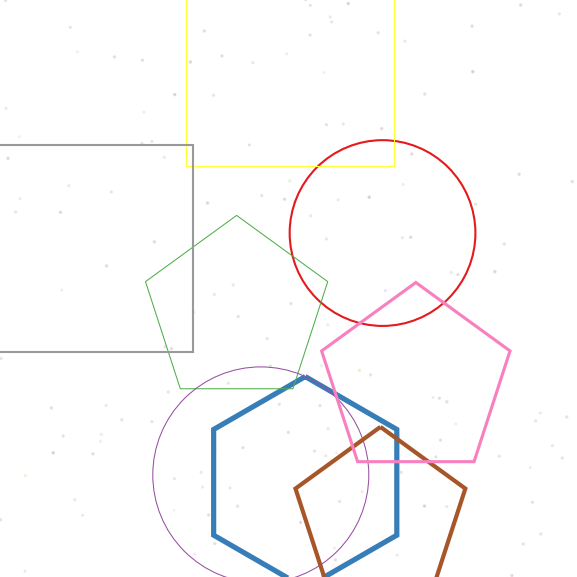[{"shape": "circle", "thickness": 1, "radius": 0.8, "center": [0.662, 0.596]}, {"shape": "hexagon", "thickness": 2.5, "radius": 0.92, "center": [0.529, 0.164]}, {"shape": "pentagon", "thickness": 0.5, "radius": 0.83, "center": [0.41, 0.46]}, {"shape": "circle", "thickness": 0.5, "radius": 0.94, "center": [0.452, 0.177]}, {"shape": "square", "thickness": 0.5, "radius": 0.9, "center": [0.503, 0.892]}, {"shape": "pentagon", "thickness": 2, "radius": 0.77, "center": [0.659, 0.105]}, {"shape": "pentagon", "thickness": 1.5, "radius": 0.86, "center": [0.72, 0.338]}, {"shape": "square", "thickness": 1, "radius": 0.9, "center": [0.154, 0.569]}]